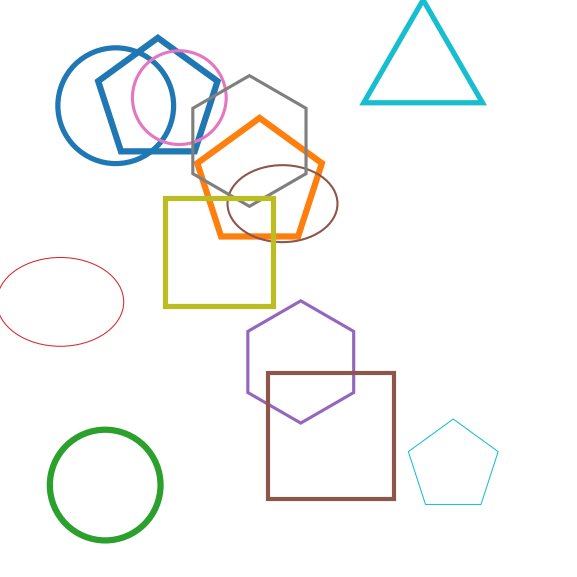[{"shape": "circle", "thickness": 2.5, "radius": 0.5, "center": [0.2, 0.816]}, {"shape": "pentagon", "thickness": 3, "radius": 0.54, "center": [0.273, 0.825]}, {"shape": "pentagon", "thickness": 3, "radius": 0.57, "center": [0.45, 0.681]}, {"shape": "circle", "thickness": 3, "radius": 0.48, "center": [0.182, 0.159]}, {"shape": "oval", "thickness": 0.5, "radius": 0.55, "center": [0.104, 0.476]}, {"shape": "hexagon", "thickness": 1.5, "radius": 0.53, "center": [0.521, 0.372]}, {"shape": "oval", "thickness": 1, "radius": 0.48, "center": [0.489, 0.647]}, {"shape": "square", "thickness": 2, "radius": 0.54, "center": [0.574, 0.244]}, {"shape": "circle", "thickness": 1.5, "radius": 0.41, "center": [0.31, 0.83]}, {"shape": "hexagon", "thickness": 1.5, "radius": 0.57, "center": [0.432, 0.755]}, {"shape": "square", "thickness": 2.5, "radius": 0.47, "center": [0.38, 0.563]}, {"shape": "pentagon", "thickness": 0.5, "radius": 0.41, "center": [0.785, 0.192]}, {"shape": "triangle", "thickness": 2.5, "radius": 0.59, "center": [0.733, 0.881]}]